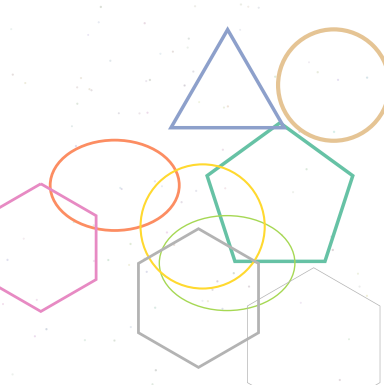[{"shape": "pentagon", "thickness": 2.5, "radius": 0.99, "center": [0.727, 0.482]}, {"shape": "oval", "thickness": 2, "radius": 0.84, "center": [0.298, 0.519]}, {"shape": "triangle", "thickness": 2.5, "radius": 0.85, "center": [0.591, 0.753]}, {"shape": "hexagon", "thickness": 2, "radius": 0.83, "center": [0.106, 0.357]}, {"shape": "oval", "thickness": 1, "radius": 0.88, "center": [0.59, 0.317]}, {"shape": "circle", "thickness": 1.5, "radius": 0.81, "center": [0.526, 0.412]}, {"shape": "circle", "thickness": 3, "radius": 0.72, "center": [0.867, 0.779]}, {"shape": "hexagon", "thickness": 2, "radius": 0.9, "center": [0.516, 0.226]}, {"shape": "hexagon", "thickness": 0.5, "radius": 0.99, "center": [0.815, 0.106]}]